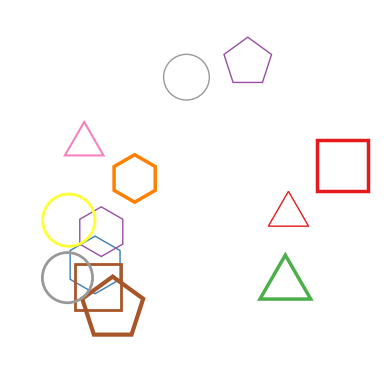[{"shape": "triangle", "thickness": 1, "radius": 0.3, "center": [0.749, 0.443]}, {"shape": "square", "thickness": 2.5, "radius": 0.33, "center": [0.89, 0.571]}, {"shape": "hexagon", "thickness": 1, "radius": 0.37, "center": [0.247, 0.312]}, {"shape": "triangle", "thickness": 2.5, "radius": 0.38, "center": [0.741, 0.261]}, {"shape": "pentagon", "thickness": 1, "radius": 0.32, "center": [0.644, 0.838]}, {"shape": "hexagon", "thickness": 1, "radius": 0.32, "center": [0.263, 0.398]}, {"shape": "hexagon", "thickness": 2.5, "radius": 0.31, "center": [0.35, 0.536]}, {"shape": "circle", "thickness": 2, "radius": 0.34, "center": [0.179, 0.428]}, {"shape": "pentagon", "thickness": 3, "radius": 0.42, "center": [0.293, 0.198]}, {"shape": "square", "thickness": 2, "radius": 0.3, "center": [0.255, 0.254]}, {"shape": "triangle", "thickness": 1.5, "radius": 0.29, "center": [0.219, 0.625]}, {"shape": "circle", "thickness": 2, "radius": 0.33, "center": [0.175, 0.279]}, {"shape": "circle", "thickness": 1, "radius": 0.3, "center": [0.484, 0.8]}]